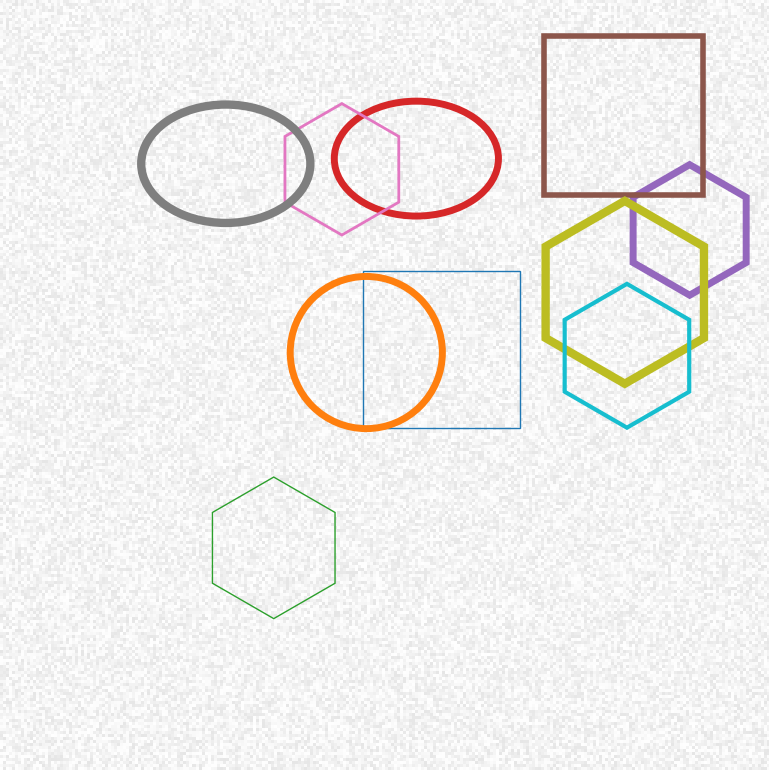[{"shape": "square", "thickness": 0.5, "radius": 0.51, "center": [0.573, 0.546]}, {"shape": "circle", "thickness": 2.5, "radius": 0.49, "center": [0.476, 0.542]}, {"shape": "hexagon", "thickness": 0.5, "radius": 0.46, "center": [0.356, 0.289]}, {"shape": "oval", "thickness": 2.5, "radius": 0.53, "center": [0.541, 0.794]}, {"shape": "hexagon", "thickness": 2.5, "radius": 0.42, "center": [0.896, 0.701]}, {"shape": "square", "thickness": 2, "radius": 0.52, "center": [0.81, 0.85]}, {"shape": "hexagon", "thickness": 1, "radius": 0.43, "center": [0.444, 0.78]}, {"shape": "oval", "thickness": 3, "radius": 0.55, "center": [0.293, 0.787]}, {"shape": "hexagon", "thickness": 3, "radius": 0.59, "center": [0.811, 0.62]}, {"shape": "hexagon", "thickness": 1.5, "radius": 0.47, "center": [0.814, 0.538]}]